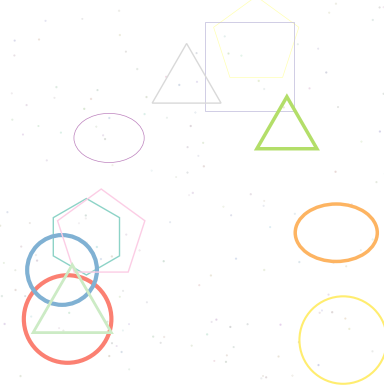[{"shape": "hexagon", "thickness": 1, "radius": 0.5, "center": [0.224, 0.385]}, {"shape": "pentagon", "thickness": 0.5, "radius": 0.58, "center": [0.666, 0.893]}, {"shape": "square", "thickness": 0.5, "radius": 0.57, "center": [0.648, 0.827]}, {"shape": "circle", "thickness": 3, "radius": 0.57, "center": [0.176, 0.171]}, {"shape": "circle", "thickness": 3, "radius": 0.45, "center": [0.161, 0.299]}, {"shape": "oval", "thickness": 2.5, "radius": 0.53, "center": [0.873, 0.396]}, {"shape": "triangle", "thickness": 2.5, "radius": 0.45, "center": [0.745, 0.659]}, {"shape": "pentagon", "thickness": 1, "radius": 0.6, "center": [0.263, 0.39]}, {"shape": "triangle", "thickness": 1, "radius": 0.52, "center": [0.485, 0.784]}, {"shape": "oval", "thickness": 0.5, "radius": 0.46, "center": [0.283, 0.642]}, {"shape": "triangle", "thickness": 2, "radius": 0.59, "center": [0.188, 0.195]}, {"shape": "circle", "thickness": 1.5, "radius": 0.57, "center": [0.891, 0.117]}]